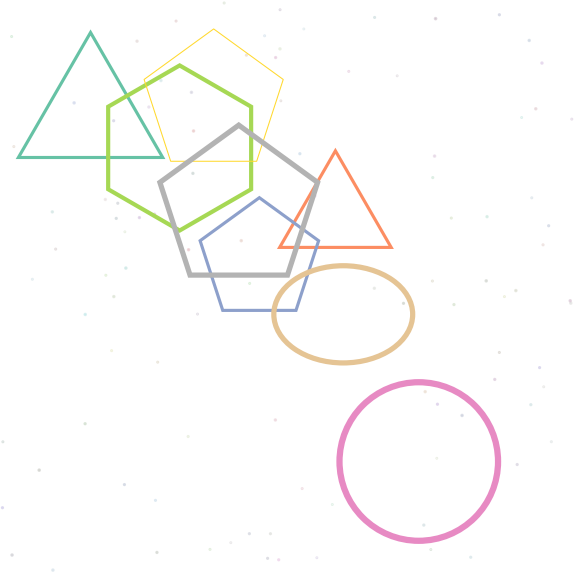[{"shape": "triangle", "thickness": 1.5, "radius": 0.72, "center": [0.157, 0.799]}, {"shape": "triangle", "thickness": 1.5, "radius": 0.56, "center": [0.581, 0.626]}, {"shape": "pentagon", "thickness": 1.5, "radius": 0.54, "center": [0.449, 0.549]}, {"shape": "circle", "thickness": 3, "radius": 0.69, "center": [0.725, 0.2]}, {"shape": "hexagon", "thickness": 2, "radius": 0.71, "center": [0.311, 0.743]}, {"shape": "pentagon", "thickness": 0.5, "radius": 0.63, "center": [0.37, 0.822]}, {"shape": "oval", "thickness": 2.5, "radius": 0.6, "center": [0.594, 0.455]}, {"shape": "pentagon", "thickness": 2.5, "radius": 0.72, "center": [0.413, 0.639]}]